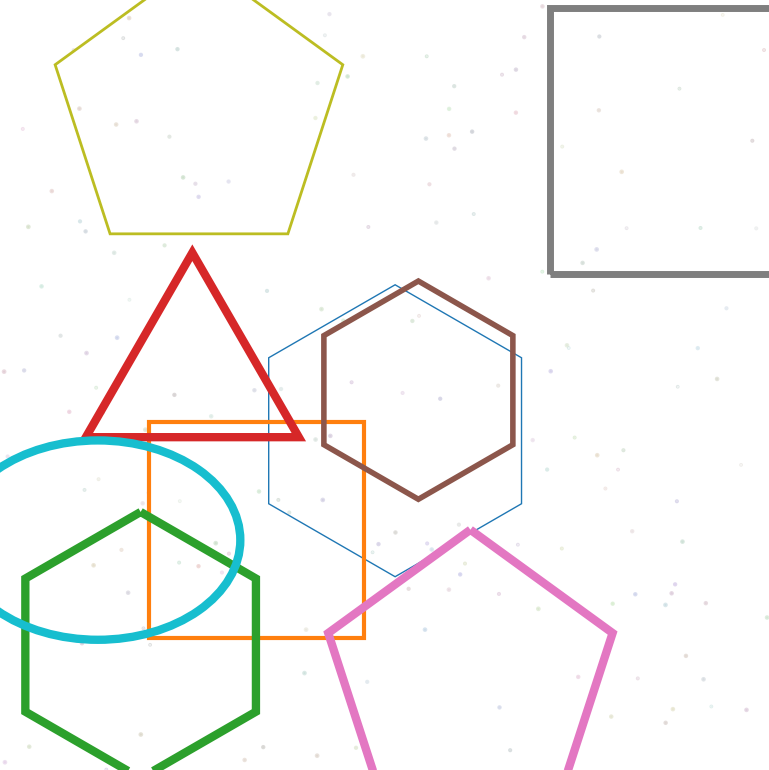[{"shape": "hexagon", "thickness": 0.5, "radius": 0.95, "center": [0.513, 0.441]}, {"shape": "square", "thickness": 1.5, "radius": 0.7, "center": [0.333, 0.312]}, {"shape": "hexagon", "thickness": 3, "radius": 0.86, "center": [0.183, 0.162]}, {"shape": "triangle", "thickness": 3, "radius": 0.8, "center": [0.25, 0.512]}, {"shape": "hexagon", "thickness": 2, "radius": 0.71, "center": [0.543, 0.493]}, {"shape": "pentagon", "thickness": 3, "radius": 0.97, "center": [0.611, 0.118]}, {"shape": "square", "thickness": 2.5, "radius": 0.86, "center": [0.887, 0.816]}, {"shape": "pentagon", "thickness": 1, "radius": 0.98, "center": [0.258, 0.855]}, {"shape": "oval", "thickness": 3, "radius": 0.92, "center": [0.127, 0.299]}]